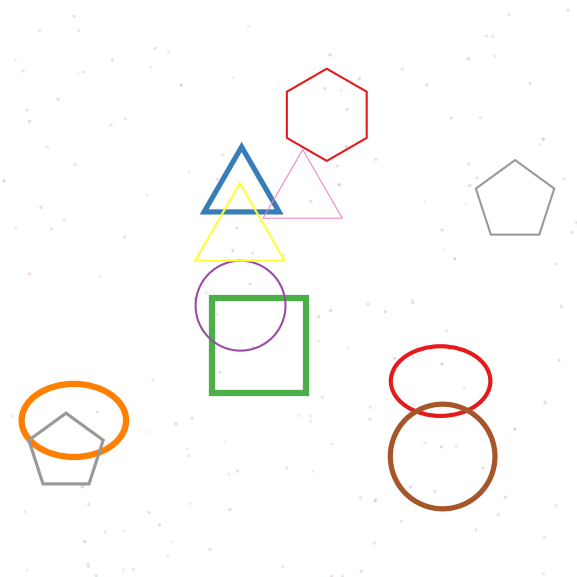[{"shape": "hexagon", "thickness": 1, "radius": 0.4, "center": [0.566, 0.8]}, {"shape": "oval", "thickness": 2, "radius": 0.43, "center": [0.763, 0.339]}, {"shape": "triangle", "thickness": 2.5, "radius": 0.38, "center": [0.418, 0.67]}, {"shape": "square", "thickness": 3, "radius": 0.41, "center": [0.449, 0.401]}, {"shape": "circle", "thickness": 1, "radius": 0.39, "center": [0.417, 0.47]}, {"shape": "oval", "thickness": 3, "radius": 0.45, "center": [0.128, 0.271]}, {"shape": "triangle", "thickness": 1, "radius": 0.45, "center": [0.415, 0.593]}, {"shape": "circle", "thickness": 2.5, "radius": 0.45, "center": [0.766, 0.209]}, {"shape": "triangle", "thickness": 0.5, "radius": 0.4, "center": [0.524, 0.661]}, {"shape": "pentagon", "thickness": 1.5, "radius": 0.34, "center": [0.114, 0.216]}, {"shape": "pentagon", "thickness": 1, "radius": 0.36, "center": [0.892, 0.651]}]